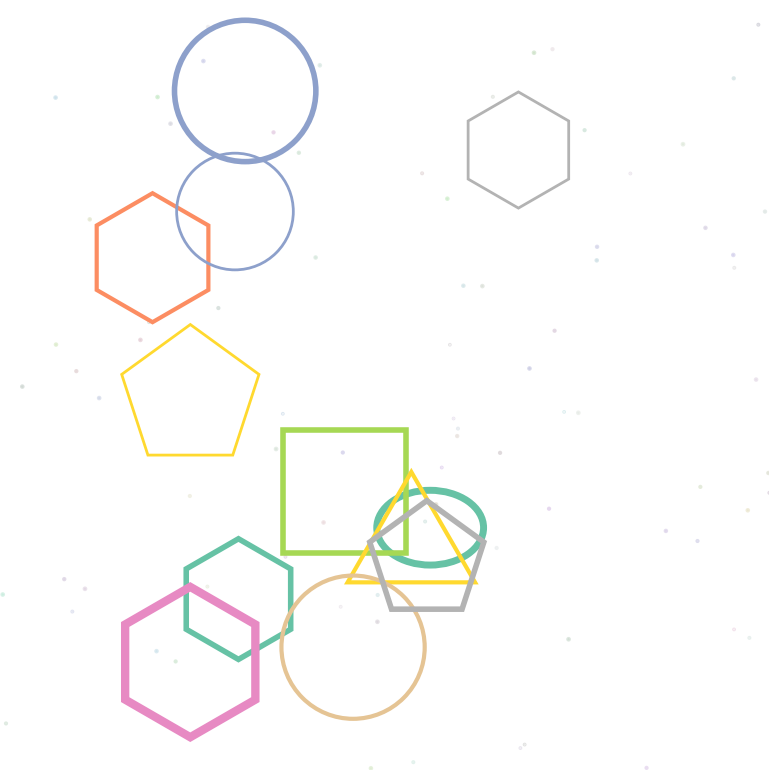[{"shape": "oval", "thickness": 2.5, "radius": 0.35, "center": [0.559, 0.315]}, {"shape": "hexagon", "thickness": 2, "radius": 0.39, "center": [0.31, 0.222]}, {"shape": "hexagon", "thickness": 1.5, "radius": 0.42, "center": [0.198, 0.665]}, {"shape": "circle", "thickness": 1, "radius": 0.38, "center": [0.305, 0.725]}, {"shape": "circle", "thickness": 2, "radius": 0.46, "center": [0.318, 0.882]}, {"shape": "hexagon", "thickness": 3, "radius": 0.49, "center": [0.247, 0.14]}, {"shape": "square", "thickness": 2, "radius": 0.4, "center": [0.447, 0.362]}, {"shape": "triangle", "thickness": 1.5, "radius": 0.48, "center": [0.534, 0.291]}, {"shape": "pentagon", "thickness": 1, "radius": 0.47, "center": [0.247, 0.485]}, {"shape": "circle", "thickness": 1.5, "radius": 0.47, "center": [0.459, 0.16]}, {"shape": "pentagon", "thickness": 2, "radius": 0.39, "center": [0.554, 0.272]}, {"shape": "hexagon", "thickness": 1, "radius": 0.38, "center": [0.673, 0.805]}]